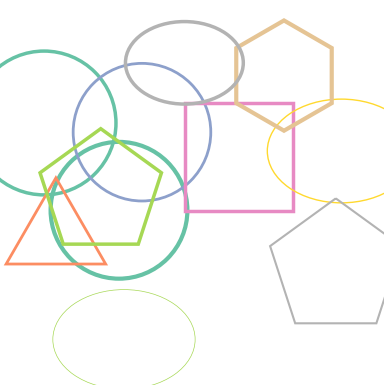[{"shape": "circle", "thickness": 3, "radius": 0.89, "center": [0.309, 0.454]}, {"shape": "circle", "thickness": 2.5, "radius": 0.93, "center": [0.114, 0.681]}, {"shape": "triangle", "thickness": 2, "radius": 0.75, "center": [0.145, 0.389]}, {"shape": "circle", "thickness": 2, "radius": 0.89, "center": [0.369, 0.657]}, {"shape": "square", "thickness": 2.5, "radius": 0.7, "center": [0.62, 0.591]}, {"shape": "oval", "thickness": 0.5, "radius": 0.92, "center": [0.322, 0.118]}, {"shape": "pentagon", "thickness": 2.5, "radius": 0.83, "center": [0.262, 0.5]}, {"shape": "oval", "thickness": 1, "radius": 0.96, "center": [0.887, 0.608]}, {"shape": "hexagon", "thickness": 3, "radius": 0.72, "center": [0.738, 0.804]}, {"shape": "oval", "thickness": 2.5, "radius": 0.77, "center": [0.479, 0.837]}, {"shape": "pentagon", "thickness": 1.5, "radius": 0.9, "center": [0.872, 0.305]}]